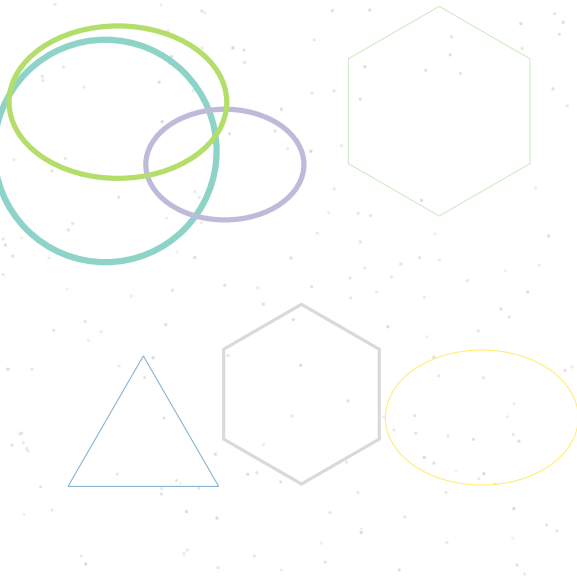[{"shape": "circle", "thickness": 3, "radius": 0.96, "center": [0.182, 0.738]}, {"shape": "oval", "thickness": 2.5, "radius": 0.68, "center": [0.389, 0.714]}, {"shape": "triangle", "thickness": 0.5, "radius": 0.75, "center": [0.248, 0.232]}, {"shape": "oval", "thickness": 2.5, "radius": 0.94, "center": [0.204, 0.822]}, {"shape": "hexagon", "thickness": 1.5, "radius": 0.78, "center": [0.522, 0.317]}, {"shape": "hexagon", "thickness": 0.5, "radius": 0.91, "center": [0.76, 0.807]}, {"shape": "oval", "thickness": 0.5, "radius": 0.84, "center": [0.834, 0.276]}]